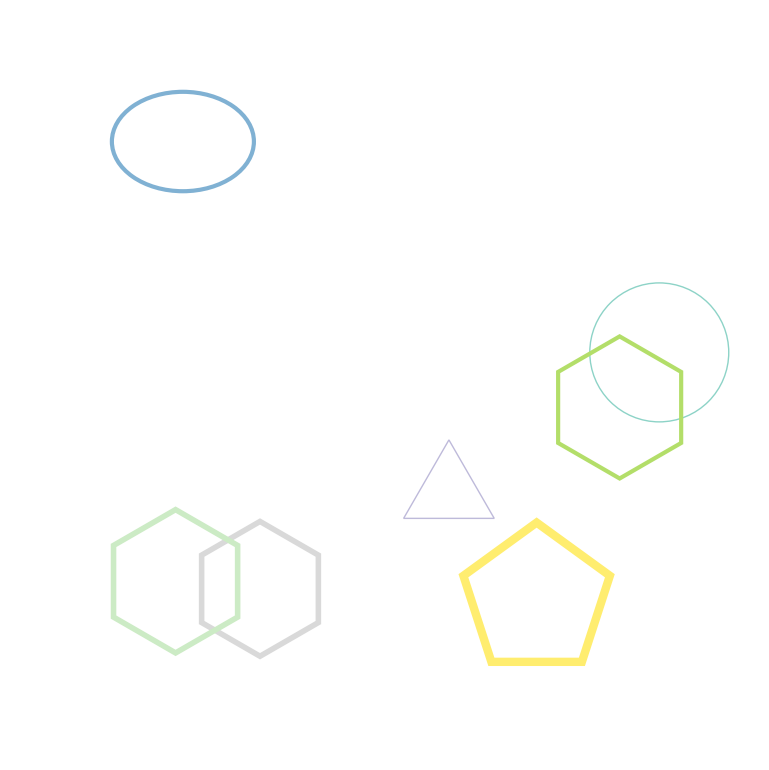[{"shape": "circle", "thickness": 0.5, "radius": 0.45, "center": [0.856, 0.542]}, {"shape": "triangle", "thickness": 0.5, "radius": 0.34, "center": [0.583, 0.361]}, {"shape": "oval", "thickness": 1.5, "radius": 0.46, "center": [0.238, 0.816]}, {"shape": "hexagon", "thickness": 1.5, "radius": 0.46, "center": [0.805, 0.471]}, {"shape": "hexagon", "thickness": 2, "radius": 0.44, "center": [0.338, 0.235]}, {"shape": "hexagon", "thickness": 2, "radius": 0.47, "center": [0.228, 0.245]}, {"shape": "pentagon", "thickness": 3, "radius": 0.5, "center": [0.697, 0.221]}]